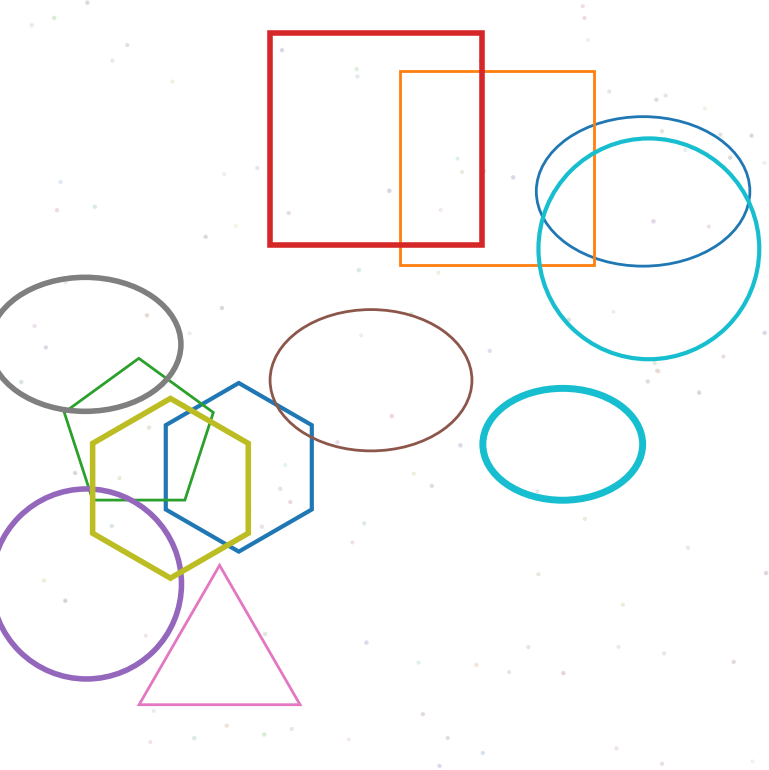[{"shape": "hexagon", "thickness": 1.5, "radius": 0.55, "center": [0.31, 0.393]}, {"shape": "oval", "thickness": 1, "radius": 0.69, "center": [0.835, 0.751]}, {"shape": "square", "thickness": 1, "radius": 0.63, "center": [0.645, 0.782]}, {"shape": "pentagon", "thickness": 1, "radius": 0.51, "center": [0.18, 0.433]}, {"shape": "square", "thickness": 2, "radius": 0.69, "center": [0.488, 0.82]}, {"shape": "circle", "thickness": 2, "radius": 0.62, "center": [0.112, 0.242]}, {"shape": "oval", "thickness": 1, "radius": 0.66, "center": [0.482, 0.506]}, {"shape": "triangle", "thickness": 1, "radius": 0.6, "center": [0.285, 0.145]}, {"shape": "oval", "thickness": 2, "radius": 0.62, "center": [0.111, 0.553]}, {"shape": "hexagon", "thickness": 2, "radius": 0.58, "center": [0.221, 0.366]}, {"shape": "oval", "thickness": 2.5, "radius": 0.52, "center": [0.731, 0.423]}, {"shape": "circle", "thickness": 1.5, "radius": 0.72, "center": [0.843, 0.677]}]